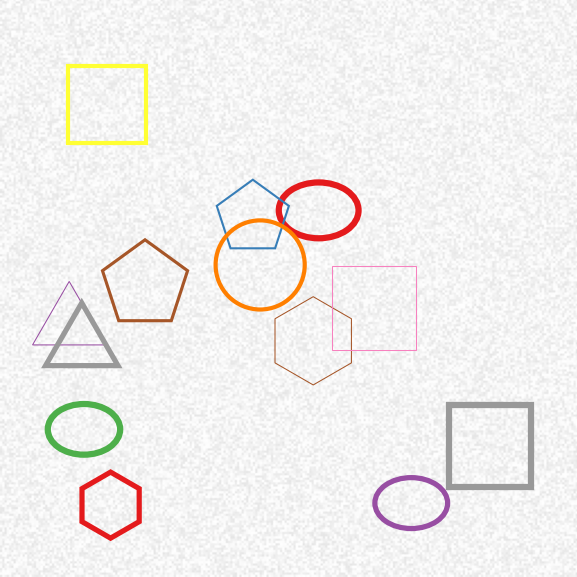[{"shape": "oval", "thickness": 3, "radius": 0.35, "center": [0.552, 0.635]}, {"shape": "hexagon", "thickness": 2.5, "radius": 0.29, "center": [0.192, 0.124]}, {"shape": "pentagon", "thickness": 1, "radius": 0.33, "center": [0.438, 0.622]}, {"shape": "oval", "thickness": 3, "radius": 0.31, "center": [0.145, 0.256]}, {"shape": "triangle", "thickness": 0.5, "radius": 0.37, "center": [0.12, 0.439]}, {"shape": "oval", "thickness": 2.5, "radius": 0.31, "center": [0.712, 0.128]}, {"shape": "circle", "thickness": 2, "radius": 0.39, "center": [0.45, 0.54]}, {"shape": "square", "thickness": 2, "radius": 0.33, "center": [0.185, 0.819]}, {"shape": "pentagon", "thickness": 1.5, "radius": 0.39, "center": [0.251, 0.506]}, {"shape": "hexagon", "thickness": 0.5, "radius": 0.38, "center": [0.542, 0.409]}, {"shape": "square", "thickness": 0.5, "radius": 0.36, "center": [0.648, 0.466]}, {"shape": "triangle", "thickness": 2.5, "radius": 0.36, "center": [0.142, 0.402]}, {"shape": "square", "thickness": 3, "radius": 0.35, "center": [0.848, 0.227]}]